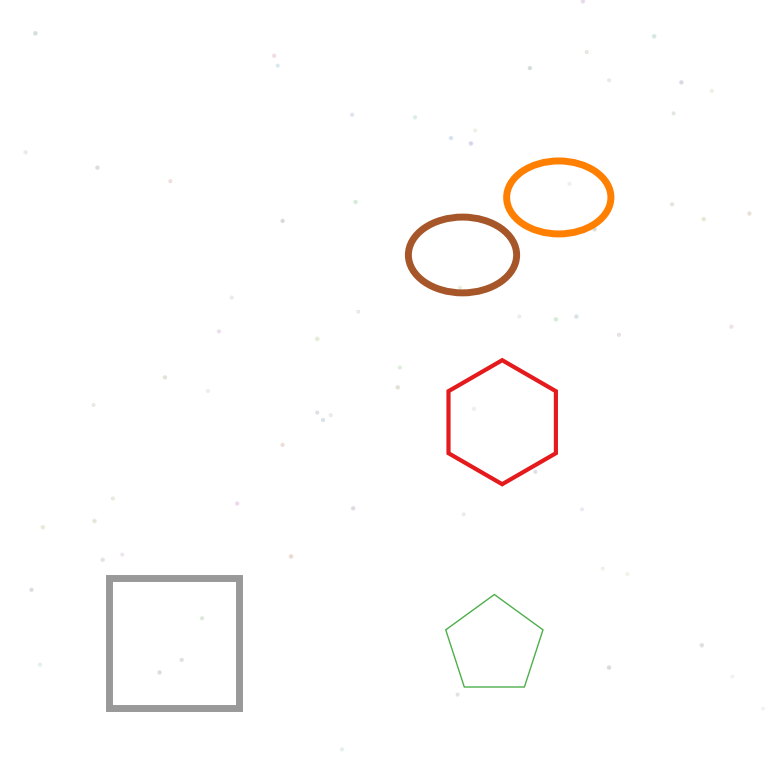[{"shape": "hexagon", "thickness": 1.5, "radius": 0.4, "center": [0.652, 0.452]}, {"shape": "pentagon", "thickness": 0.5, "radius": 0.33, "center": [0.642, 0.161]}, {"shape": "oval", "thickness": 2.5, "radius": 0.34, "center": [0.726, 0.744]}, {"shape": "oval", "thickness": 2.5, "radius": 0.35, "center": [0.601, 0.669]}, {"shape": "square", "thickness": 2.5, "radius": 0.42, "center": [0.227, 0.165]}]